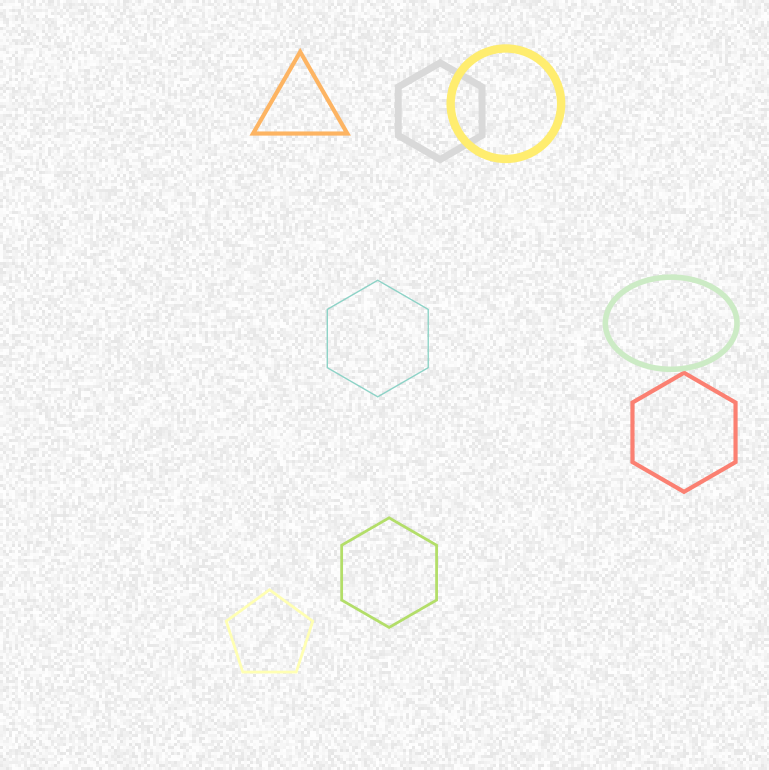[{"shape": "hexagon", "thickness": 0.5, "radius": 0.38, "center": [0.491, 0.56]}, {"shape": "pentagon", "thickness": 1, "radius": 0.3, "center": [0.35, 0.175]}, {"shape": "hexagon", "thickness": 1.5, "radius": 0.39, "center": [0.888, 0.439]}, {"shape": "triangle", "thickness": 1.5, "radius": 0.35, "center": [0.39, 0.862]}, {"shape": "hexagon", "thickness": 1, "radius": 0.36, "center": [0.505, 0.256]}, {"shape": "hexagon", "thickness": 2.5, "radius": 0.31, "center": [0.572, 0.856]}, {"shape": "oval", "thickness": 2, "radius": 0.43, "center": [0.872, 0.58]}, {"shape": "circle", "thickness": 3, "radius": 0.36, "center": [0.657, 0.865]}]